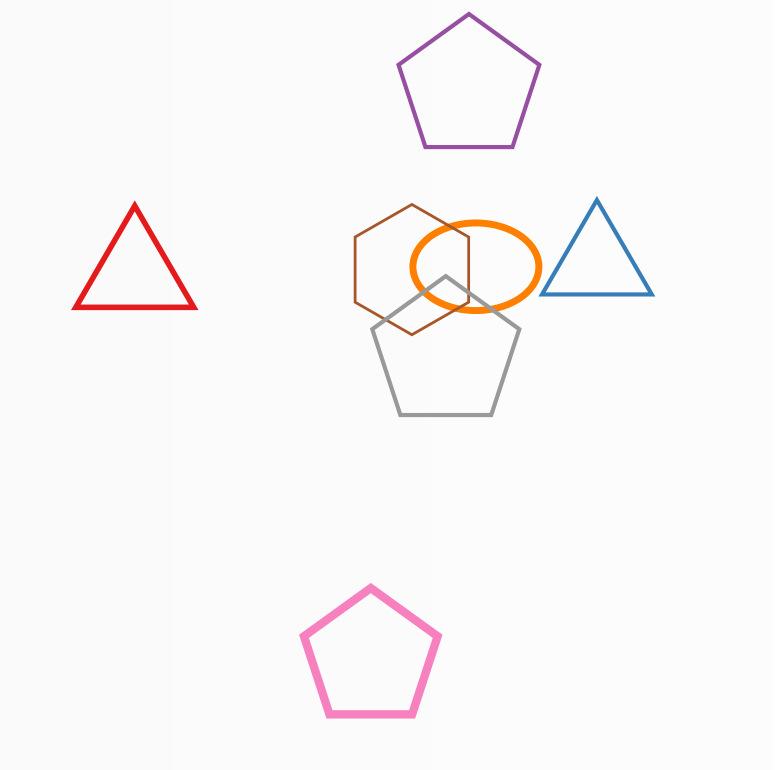[{"shape": "triangle", "thickness": 2, "radius": 0.44, "center": [0.174, 0.645]}, {"shape": "triangle", "thickness": 1.5, "radius": 0.41, "center": [0.77, 0.658]}, {"shape": "pentagon", "thickness": 1.5, "radius": 0.48, "center": [0.605, 0.886]}, {"shape": "oval", "thickness": 2.5, "radius": 0.41, "center": [0.614, 0.654]}, {"shape": "hexagon", "thickness": 1, "radius": 0.42, "center": [0.531, 0.65]}, {"shape": "pentagon", "thickness": 3, "radius": 0.45, "center": [0.478, 0.146]}, {"shape": "pentagon", "thickness": 1.5, "radius": 0.5, "center": [0.575, 0.542]}]